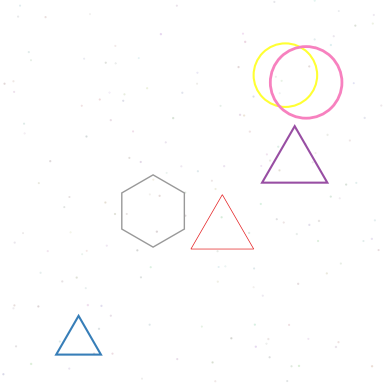[{"shape": "triangle", "thickness": 0.5, "radius": 0.47, "center": [0.577, 0.4]}, {"shape": "triangle", "thickness": 1.5, "radius": 0.34, "center": [0.204, 0.113]}, {"shape": "triangle", "thickness": 1.5, "radius": 0.49, "center": [0.765, 0.574]}, {"shape": "circle", "thickness": 1.5, "radius": 0.41, "center": [0.741, 0.805]}, {"shape": "circle", "thickness": 2, "radius": 0.47, "center": [0.795, 0.786]}, {"shape": "hexagon", "thickness": 1, "radius": 0.47, "center": [0.398, 0.452]}]